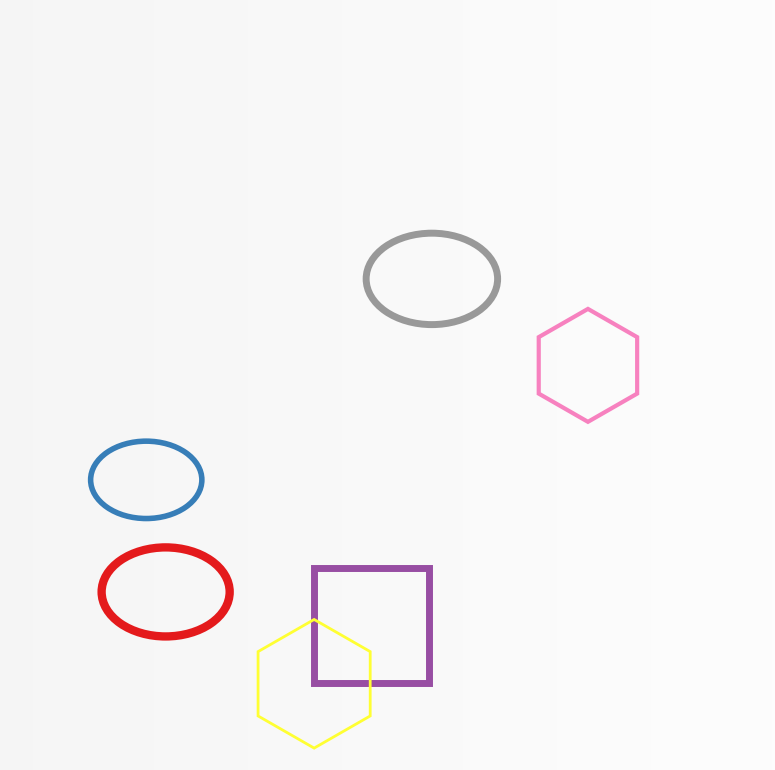[{"shape": "oval", "thickness": 3, "radius": 0.41, "center": [0.214, 0.231]}, {"shape": "oval", "thickness": 2, "radius": 0.36, "center": [0.189, 0.377]}, {"shape": "square", "thickness": 2.5, "radius": 0.37, "center": [0.479, 0.188]}, {"shape": "hexagon", "thickness": 1, "radius": 0.42, "center": [0.405, 0.112]}, {"shape": "hexagon", "thickness": 1.5, "radius": 0.37, "center": [0.759, 0.525]}, {"shape": "oval", "thickness": 2.5, "radius": 0.42, "center": [0.557, 0.638]}]